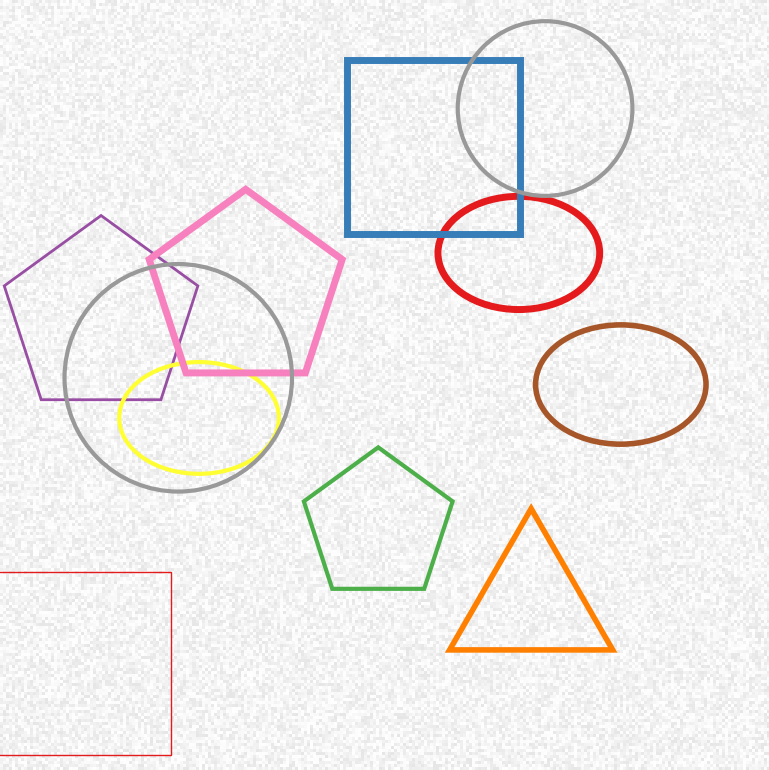[{"shape": "square", "thickness": 0.5, "radius": 0.59, "center": [0.103, 0.138]}, {"shape": "oval", "thickness": 2.5, "radius": 0.53, "center": [0.674, 0.672]}, {"shape": "square", "thickness": 2.5, "radius": 0.56, "center": [0.563, 0.809]}, {"shape": "pentagon", "thickness": 1.5, "radius": 0.51, "center": [0.491, 0.317]}, {"shape": "pentagon", "thickness": 1, "radius": 0.66, "center": [0.131, 0.588]}, {"shape": "triangle", "thickness": 2, "radius": 0.61, "center": [0.69, 0.217]}, {"shape": "oval", "thickness": 1.5, "radius": 0.52, "center": [0.258, 0.457]}, {"shape": "oval", "thickness": 2, "radius": 0.55, "center": [0.806, 0.501]}, {"shape": "pentagon", "thickness": 2.5, "radius": 0.66, "center": [0.319, 0.622]}, {"shape": "circle", "thickness": 1.5, "radius": 0.57, "center": [0.708, 0.859]}, {"shape": "circle", "thickness": 1.5, "radius": 0.74, "center": [0.232, 0.509]}]